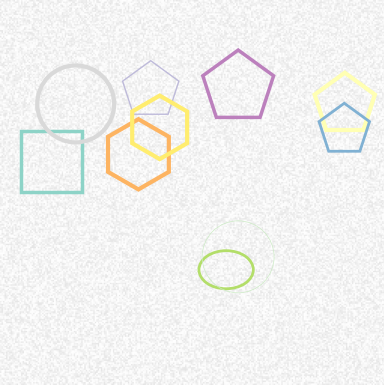[{"shape": "square", "thickness": 2.5, "radius": 0.39, "center": [0.134, 0.58]}, {"shape": "pentagon", "thickness": 3, "radius": 0.41, "center": [0.896, 0.729]}, {"shape": "pentagon", "thickness": 1, "radius": 0.38, "center": [0.391, 0.765]}, {"shape": "pentagon", "thickness": 2, "radius": 0.34, "center": [0.894, 0.663]}, {"shape": "hexagon", "thickness": 3, "radius": 0.46, "center": [0.36, 0.599]}, {"shape": "oval", "thickness": 2, "radius": 0.35, "center": [0.587, 0.299]}, {"shape": "circle", "thickness": 3, "radius": 0.5, "center": [0.197, 0.73]}, {"shape": "pentagon", "thickness": 2.5, "radius": 0.48, "center": [0.619, 0.773]}, {"shape": "circle", "thickness": 0.5, "radius": 0.47, "center": [0.618, 0.333]}, {"shape": "hexagon", "thickness": 3, "radius": 0.41, "center": [0.415, 0.669]}]